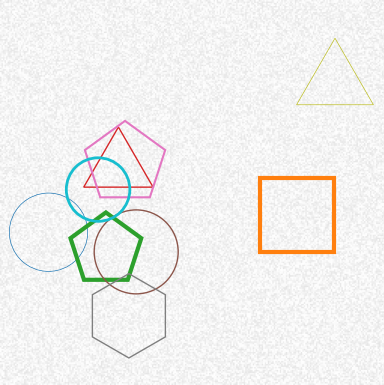[{"shape": "circle", "thickness": 0.5, "radius": 0.51, "center": [0.126, 0.397]}, {"shape": "square", "thickness": 3, "radius": 0.48, "center": [0.772, 0.442]}, {"shape": "pentagon", "thickness": 3, "radius": 0.48, "center": [0.275, 0.351]}, {"shape": "triangle", "thickness": 1, "radius": 0.52, "center": [0.308, 0.566]}, {"shape": "circle", "thickness": 1, "radius": 0.55, "center": [0.354, 0.346]}, {"shape": "pentagon", "thickness": 1.5, "radius": 0.55, "center": [0.325, 0.576]}, {"shape": "hexagon", "thickness": 1, "radius": 0.55, "center": [0.335, 0.18]}, {"shape": "triangle", "thickness": 0.5, "radius": 0.58, "center": [0.87, 0.786]}, {"shape": "circle", "thickness": 2, "radius": 0.41, "center": [0.255, 0.508]}]